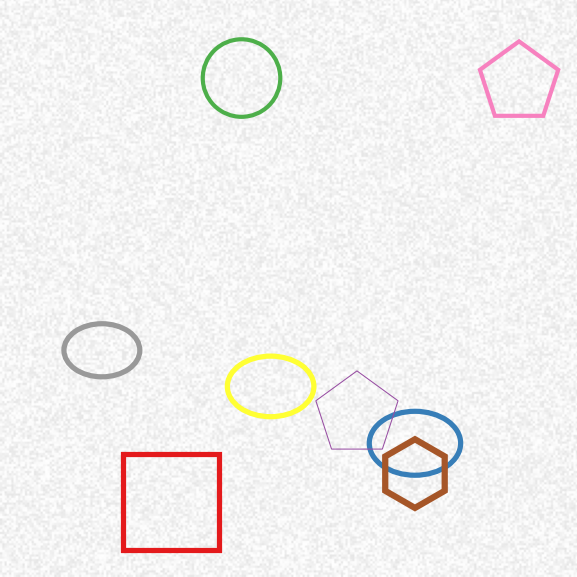[{"shape": "square", "thickness": 2.5, "radius": 0.41, "center": [0.296, 0.129]}, {"shape": "oval", "thickness": 2.5, "radius": 0.4, "center": [0.719, 0.232]}, {"shape": "circle", "thickness": 2, "radius": 0.34, "center": [0.418, 0.864]}, {"shape": "pentagon", "thickness": 0.5, "radius": 0.37, "center": [0.618, 0.282]}, {"shape": "oval", "thickness": 2.5, "radius": 0.37, "center": [0.469, 0.33]}, {"shape": "hexagon", "thickness": 3, "radius": 0.3, "center": [0.719, 0.179]}, {"shape": "pentagon", "thickness": 2, "radius": 0.36, "center": [0.899, 0.856]}, {"shape": "oval", "thickness": 2.5, "radius": 0.33, "center": [0.176, 0.393]}]